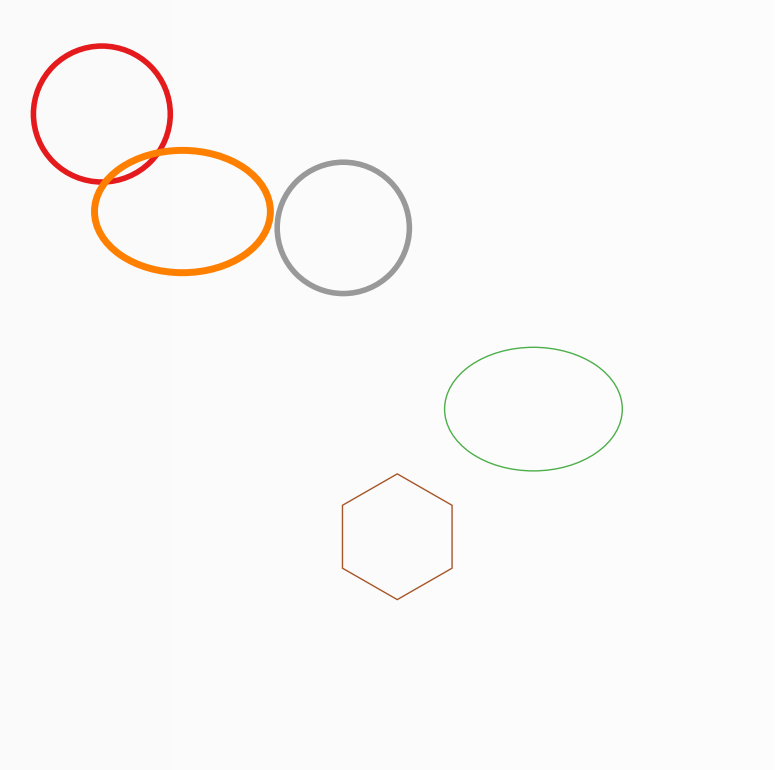[{"shape": "circle", "thickness": 2, "radius": 0.44, "center": [0.131, 0.852]}, {"shape": "oval", "thickness": 0.5, "radius": 0.57, "center": [0.688, 0.469]}, {"shape": "oval", "thickness": 2.5, "radius": 0.57, "center": [0.235, 0.725]}, {"shape": "hexagon", "thickness": 0.5, "radius": 0.41, "center": [0.513, 0.303]}, {"shape": "circle", "thickness": 2, "radius": 0.43, "center": [0.443, 0.704]}]